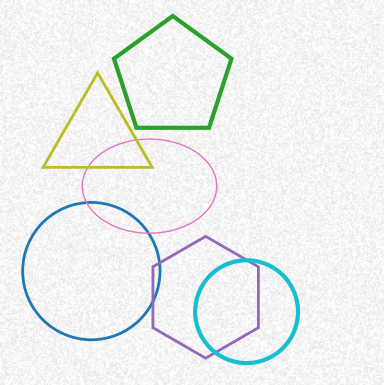[{"shape": "circle", "thickness": 2, "radius": 0.89, "center": [0.237, 0.296]}, {"shape": "pentagon", "thickness": 3, "radius": 0.8, "center": [0.449, 0.798]}, {"shape": "hexagon", "thickness": 2, "radius": 0.79, "center": [0.534, 0.228]}, {"shape": "oval", "thickness": 1, "radius": 0.87, "center": [0.388, 0.517]}, {"shape": "triangle", "thickness": 2, "radius": 0.82, "center": [0.254, 0.647]}, {"shape": "circle", "thickness": 3, "radius": 0.67, "center": [0.641, 0.19]}]